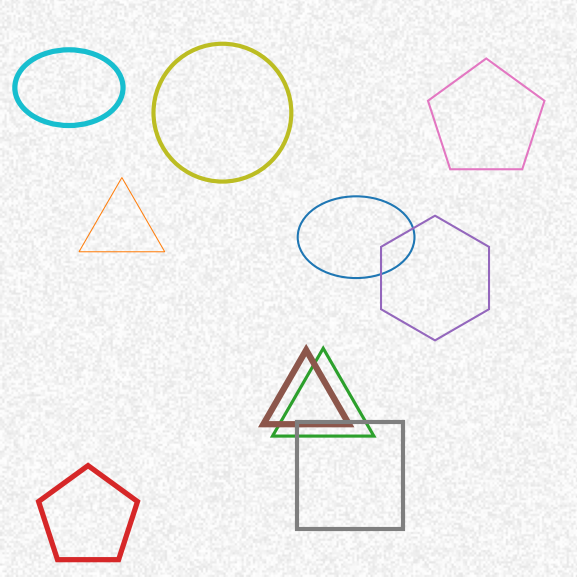[{"shape": "oval", "thickness": 1, "radius": 0.51, "center": [0.617, 0.588]}, {"shape": "triangle", "thickness": 0.5, "radius": 0.43, "center": [0.211, 0.606]}, {"shape": "triangle", "thickness": 1.5, "radius": 0.51, "center": [0.56, 0.295]}, {"shape": "pentagon", "thickness": 2.5, "radius": 0.45, "center": [0.152, 0.103]}, {"shape": "hexagon", "thickness": 1, "radius": 0.54, "center": [0.753, 0.518]}, {"shape": "triangle", "thickness": 3, "radius": 0.43, "center": [0.53, 0.307]}, {"shape": "pentagon", "thickness": 1, "radius": 0.53, "center": [0.842, 0.792]}, {"shape": "square", "thickness": 2, "radius": 0.46, "center": [0.606, 0.175]}, {"shape": "circle", "thickness": 2, "radius": 0.6, "center": [0.385, 0.804]}, {"shape": "oval", "thickness": 2.5, "radius": 0.47, "center": [0.119, 0.847]}]